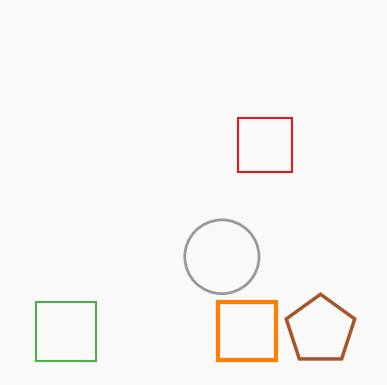[{"shape": "square", "thickness": 1.5, "radius": 0.35, "center": [0.683, 0.622]}, {"shape": "square", "thickness": 1.5, "radius": 0.38, "center": [0.171, 0.138]}, {"shape": "square", "thickness": 3, "radius": 0.38, "center": [0.638, 0.141]}, {"shape": "pentagon", "thickness": 2.5, "radius": 0.46, "center": [0.827, 0.143]}, {"shape": "circle", "thickness": 2, "radius": 0.48, "center": [0.573, 0.333]}]